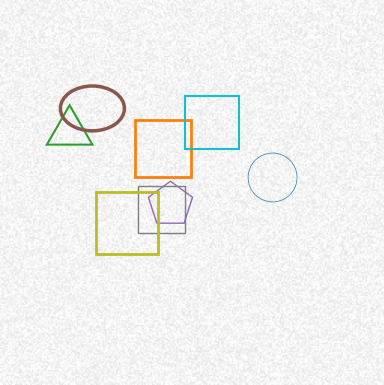[{"shape": "circle", "thickness": 0.5, "radius": 0.32, "center": [0.708, 0.539]}, {"shape": "square", "thickness": 2, "radius": 0.37, "center": [0.424, 0.615]}, {"shape": "triangle", "thickness": 1.5, "radius": 0.34, "center": [0.181, 0.658]}, {"shape": "pentagon", "thickness": 1, "radius": 0.3, "center": [0.443, 0.469]}, {"shape": "oval", "thickness": 2.5, "radius": 0.42, "center": [0.24, 0.718]}, {"shape": "square", "thickness": 1, "radius": 0.31, "center": [0.418, 0.456]}, {"shape": "square", "thickness": 2, "radius": 0.4, "center": [0.331, 0.42]}, {"shape": "square", "thickness": 1.5, "radius": 0.35, "center": [0.55, 0.682]}]